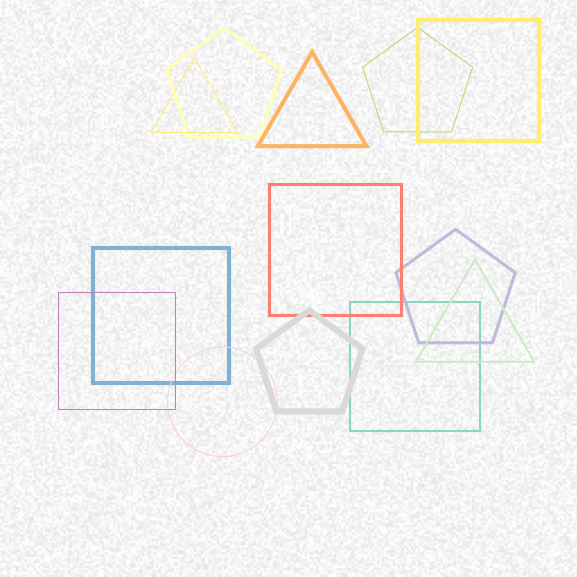[{"shape": "square", "thickness": 1, "radius": 0.56, "center": [0.718, 0.364]}, {"shape": "pentagon", "thickness": 1.5, "radius": 0.52, "center": [0.388, 0.846]}, {"shape": "pentagon", "thickness": 1.5, "radius": 0.54, "center": [0.789, 0.493]}, {"shape": "square", "thickness": 1.5, "radius": 0.57, "center": [0.581, 0.567]}, {"shape": "square", "thickness": 2, "radius": 0.59, "center": [0.278, 0.453]}, {"shape": "triangle", "thickness": 2, "radius": 0.54, "center": [0.541, 0.8]}, {"shape": "pentagon", "thickness": 0.5, "radius": 0.5, "center": [0.723, 0.852]}, {"shape": "circle", "thickness": 0.5, "radius": 0.47, "center": [0.385, 0.303]}, {"shape": "pentagon", "thickness": 3, "radius": 0.48, "center": [0.536, 0.365]}, {"shape": "square", "thickness": 0.5, "radius": 0.51, "center": [0.201, 0.393]}, {"shape": "triangle", "thickness": 1, "radius": 0.59, "center": [0.822, 0.432]}, {"shape": "square", "thickness": 2, "radius": 0.52, "center": [0.828, 0.86]}, {"shape": "triangle", "thickness": 0.5, "radius": 0.43, "center": [0.337, 0.813]}]